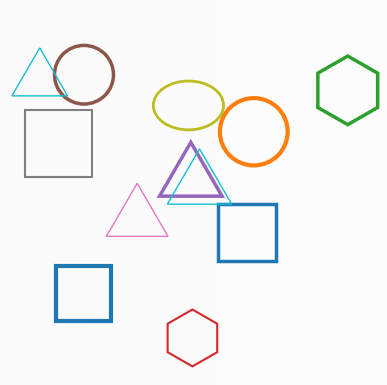[{"shape": "square", "thickness": 3, "radius": 0.36, "center": [0.215, 0.237]}, {"shape": "square", "thickness": 2.5, "radius": 0.37, "center": [0.637, 0.397]}, {"shape": "circle", "thickness": 3, "radius": 0.44, "center": [0.655, 0.658]}, {"shape": "hexagon", "thickness": 2.5, "radius": 0.45, "center": [0.897, 0.765]}, {"shape": "hexagon", "thickness": 1.5, "radius": 0.37, "center": [0.497, 0.122]}, {"shape": "triangle", "thickness": 2.5, "radius": 0.47, "center": [0.492, 0.537]}, {"shape": "circle", "thickness": 2.5, "radius": 0.38, "center": [0.217, 0.806]}, {"shape": "triangle", "thickness": 1, "radius": 0.46, "center": [0.354, 0.432]}, {"shape": "square", "thickness": 1.5, "radius": 0.43, "center": [0.15, 0.627]}, {"shape": "oval", "thickness": 2, "radius": 0.45, "center": [0.486, 0.726]}, {"shape": "triangle", "thickness": 1, "radius": 0.48, "center": [0.515, 0.518]}, {"shape": "triangle", "thickness": 1, "radius": 0.41, "center": [0.103, 0.792]}]